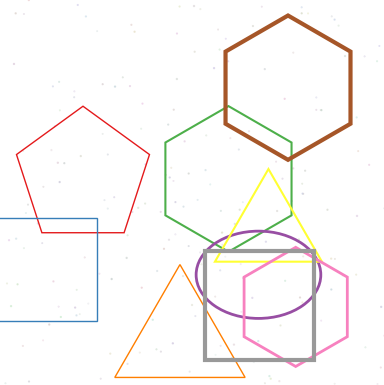[{"shape": "pentagon", "thickness": 1, "radius": 0.91, "center": [0.216, 0.542]}, {"shape": "square", "thickness": 1, "radius": 0.67, "center": [0.117, 0.3]}, {"shape": "hexagon", "thickness": 1.5, "radius": 0.95, "center": [0.593, 0.535]}, {"shape": "oval", "thickness": 2, "radius": 0.81, "center": [0.671, 0.286]}, {"shape": "triangle", "thickness": 1, "radius": 0.98, "center": [0.467, 0.117]}, {"shape": "triangle", "thickness": 1.5, "radius": 0.8, "center": [0.697, 0.401]}, {"shape": "hexagon", "thickness": 3, "radius": 0.94, "center": [0.748, 0.772]}, {"shape": "hexagon", "thickness": 2, "radius": 0.77, "center": [0.768, 0.203]}, {"shape": "square", "thickness": 3, "radius": 0.71, "center": [0.675, 0.206]}]